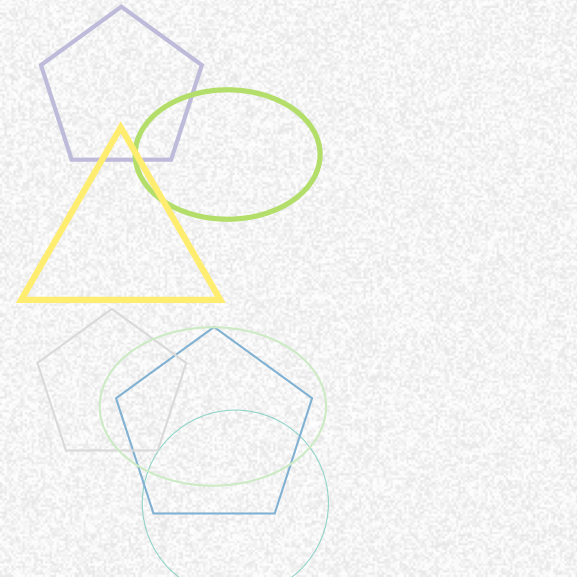[{"shape": "circle", "thickness": 0.5, "radius": 0.81, "center": [0.408, 0.128]}, {"shape": "pentagon", "thickness": 2, "radius": 0.73, "center": [0.21, 0.841]}, {"shape": "pentagon", "thickness": 1, "radius": 0.89, "center": [0.371, 0.254]}, {"shape": "oval", "thickness": 2.5, "radius": 0.8, "center": [0.394, 0.732]}, {"shape": "pentagon", "thickness": 1, "radius": 0.68, "center": [0.194, 0.329]}, {"shape": "oval", "thickness": 1, "radius": 0.98, "center": [0.369, 0.295]}, {"shape": "triangle", "thickness": 3, "radius": 1.0, "center": [0.209, 0.579]}]